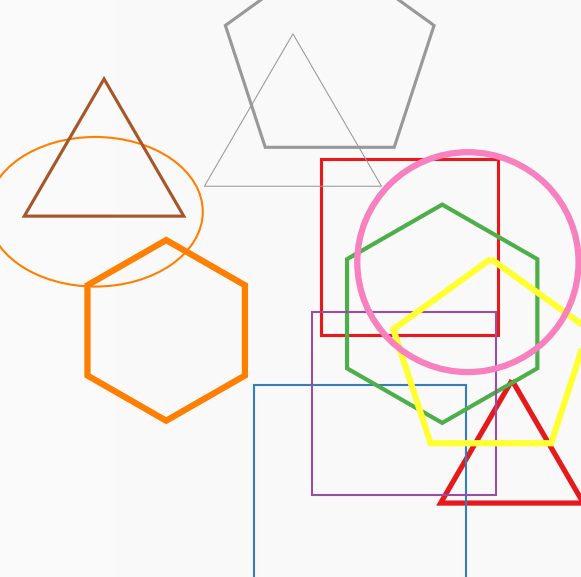[{"shape": "square", "thickness": 1.5, "radius": 0.76, "center": [0.704, 0.572]}, {"shape": "triangle", "thickness": 2.5, "radius": 0.71, "center": [0.881, 0.199]}, {"shape": "square", "thickness": 1, "radius": 0.91, "center": [0.619, 0.15]}, {"shape": "hexagon", "thickness": 2, "radius": 0.95, "center": [0.761, 0.456]}, {"shape": "square", "thickness": 1, "radius": 0.79, "center": [0.694, 0.301]}, {"shape": "hexagon", "thickness": 3, "radius": 0.78, "center": [0.286, 0.427]}, {"shape": "oval", "thickness": 1, "radius": 0.93, "center": [0.164, 0.632]}, {"shape": "pentagon", "thickness": 3, "radius": 0.88, "center": [0.845, 0.374]}, {"shape": "triangle", "thickness": 1.5, "radius": 0.79, "center": [0.179, 0.704]}, {"shape": "circle", "thickness": 3, "radius": 0.95, "center": [0.805, 0.545]}, {"shape": "triangle", "thickness": 0.5, "radius": 0.88, "center": [0.504, 0.765]}, {"shape": "pentagon", "thickness": 1.5, "radius": 0.94, "center": [0.567, 0.897]}]